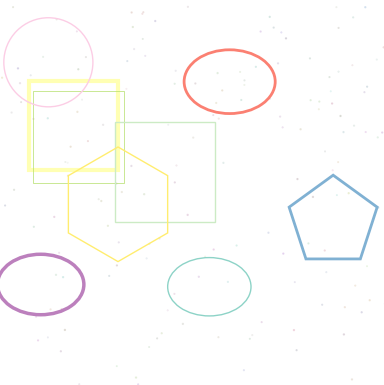[{"shape": "oval", "thickness": 1, "radius": 0.54, "center": [0.544, 0.255]}, {"shape": "square", "thickness": 3, "radius": 0.58, "center": [0.191, 0.675]}, {"shape": "oval", "thickness": 2, "radius": 0.59, "center": [0.597, 0.788]}, {"shape": "pentagon", "thickness": 2, "radius": 0.6, "center": [0.865, 0.425]}, {"shape": "square", "thickness": 0.5, "radius": 0.6, "center": [0.204, 0.644]}, {"shape": "circle", "thickness": 1, "radius": 0.58, "center": [0.126, 0.838]}, {"shape": "oval", "thickness": 2.5, "radius": 0.56, "center": [0.106, 0.261]}, {"shape": "square", "thickness": 1, "radius": 0.65, "center": [0.428, 0.554]}, {"shape": "hexagon", "thickness": 1, "radius": 0.74, "center": [0.307, 0.469]}]